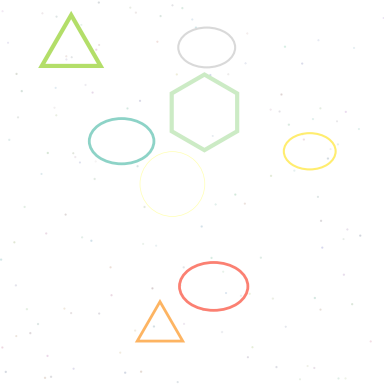[{"shape": "oval", "thickness": 2, "radius": 0.42, "center": [0.316, 0.633]}, {"shape": "circle", "thickness": 0.5, "radius": 0.42, "center": [0.448, 0.522]}, {"shape": "oval", "thickness": 2, "radius": 0.44, "center": [0.555, 0.256]}, {"shape": "triangle", "thickness": 2, "radius": 0.34, "center": [0.416, 0.148]}, {"shape": "triangle", "thickness": 3, "radius": 0.44, "center": [0.185, 0.873]}, {"shape": "oval", "thickness": 1.5, "radius": 0.37, "center": [0.537, 0.877]}, {"shape": "hexagon", "thickness": 3, "radius": 0.49, "center": [0.531, 0.708]}, {"shape": "oval", "thickness": 1.5, "radius": 0.34, "center": [0.804, 0.607]}]